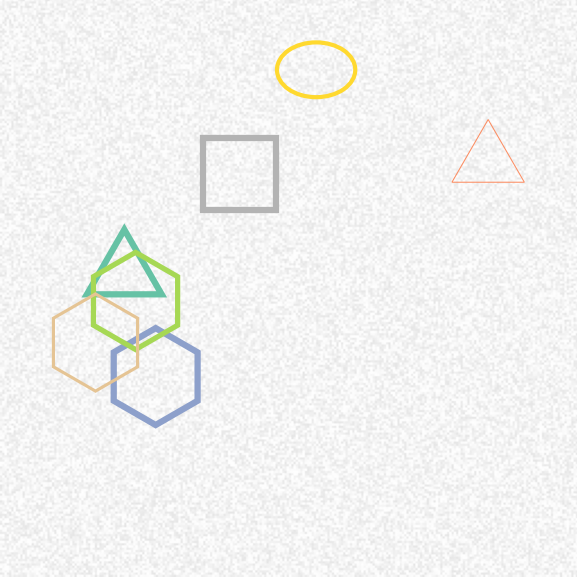[{"shape": "triangle", "thickness": 3, "radius": 0.37, "center": [0.215, 0.527]}, {"shape": "triangle", "thickness": 0.5, "radius": 0.36, "center": [0.845, 0.72]}, {"shape": "hexagon", "thickness": 3, "radius": 0.42, "center": [0.27, 0.347]}, {"shape": "hexagon", "thickness": 2.5, "radius": 0.42, "center": [0.235, 0.478]}, {"shape": "oval", "thickness": 2, "radius": 0.34, "center": [0.547, 0.878]}, {"shape": "hexagon", "thickness": 1.5, "radius": 0.42, "center": [0.165, 0.406]}, {"shape": "square", "thickness": 3, "radius": 0.31, "center": [0.415, 0.698]}]